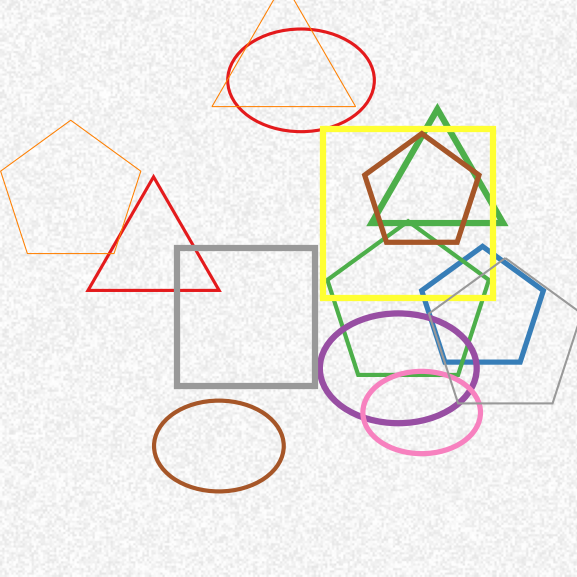[{"shape": "triangle", "thickness": 1.5, "radius": 0.66, "center": [0.266, 0.562]}, {"shape": "oval", "thickness": 1.5, "radius": 0.63, "center": [0.521, 0.86]}, {"shape": "pentagon", "thickness": 2.5, "radius": 0.55, "center": [0.836, 0.462]}, {"shape": "pentagon", "thickness": 2, "radius": 0.74, "center": [0.707, 0.469]}, {"shape": "triangle", "thickness": 3, "radius": 0.66, "center": [0.757, 0.679]}, {"shape": "oval", "thickness": 3, "radius": 0.68, "center": [0.69, 0.361]}, {"shape": "triangle", "thickness": 0.5, "radius": 0.72, "center": [0.491, 0.886]}, {"shape": "pentagon", "thickness": 0.5, "radius": 0.64, "center": [0.122, 0.663]}, {"shape": "square", "thickness": 3, "radius": 0.73, "center": [0.706, 0.63]}, {"shape": "oval", "thickness": 2, "radius": 0.56, "center": [0.379, 0.227]}, {"shape": "pentagon", "thickness": 2.5, "radius": 0.52, "center": [0.73, 0.664]}, {"shape": "oval", "thickness": 2.5, "radius": 0.51, "center": [0.73, 0.285]}, {"shape": "pentagon", "thickness": 1, "radius": 0.7, "center": [0.875, 0.413]}, {"shape": "square", "thickness": 3, "radius": 0.6, "center": [0.426, 0.45]}]